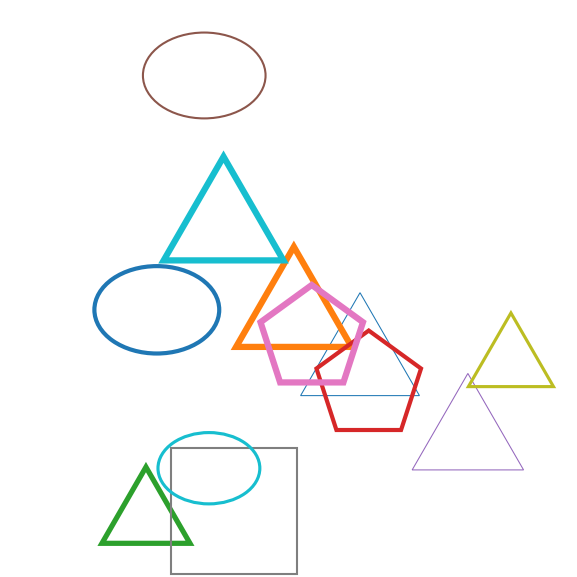[{"shape": "oval", "thickness": 2, "radius": 0.54, "center": [0.272, 0.463]}, {"shape": "triangle", "thickness": 0.5, "radius": 0.59, "center": [0.623, 0.373]}, {"shape": "triangle", "thickness": 3, "radius": 0.58, "center": [0.509, 0.456]}, {"shape": "triangle", "thickness": 2.5, "radius": 0.44, "center": [0.253, 0.102]}, {"shape": "pentagon", "thickness": 2, "radius": 0.48, "center": [0.639, 0.332]}, {"shape": "triangle", "thickness": 0.5, "radius": 0.56, "center": [0.81, 0.241]}, {"shape": "oval", "thickness": 1, "radius": 0.53, "center": [0.354, 0.868]}, {"shape": "pentagon", "thickness": 3, "radius": 0.47, "center": [0.54, 0.412]}, {"shape": "square", "thickness": 1, "radius": 0.55, "center": [0.405, 0.114]}, {"shape": "triangle", "thickness": 1.5, "radius": 0.43, "center": [0.885, 0.372]}, {"shape": "oval", "thickness": 1.5, "radius": 0.44, "center": [0.362, 0.188]}, {"shape": "triangle", "thickness": 3, "radius": 0.6, "center": [0.387, 0.608]}]